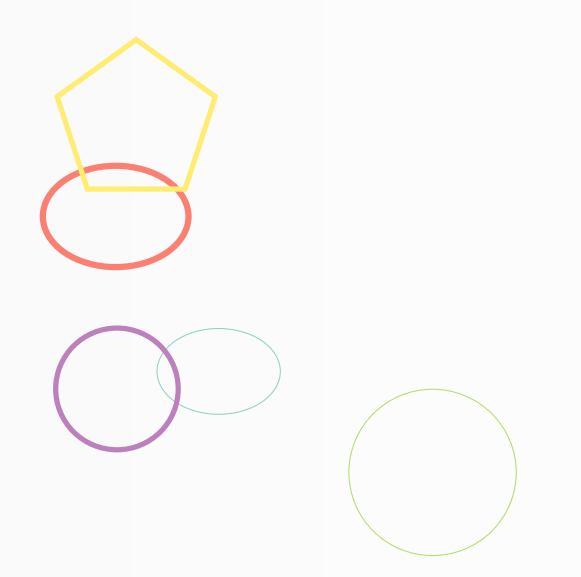[{"shape": "oval", "thickness": 0.5, "radius": 0.53, "center": [0.376, 0.356]}, {"shape": "oval", "thickness": 3, "radius": 0.63, "center": [0.199, 0.624]}, {"shape": "circle", "thickness": 0.5, "radius": 0.72, "center": [0.744, 0.181]}, {"shape": "circle", "thickness": 2.5, "radius": 0.53, "center": [0.201, 0.326]}, {"shape": "pentagon", "thickness": 2.5, "radius": 0.72, "center": [0.234, 0.787]}]